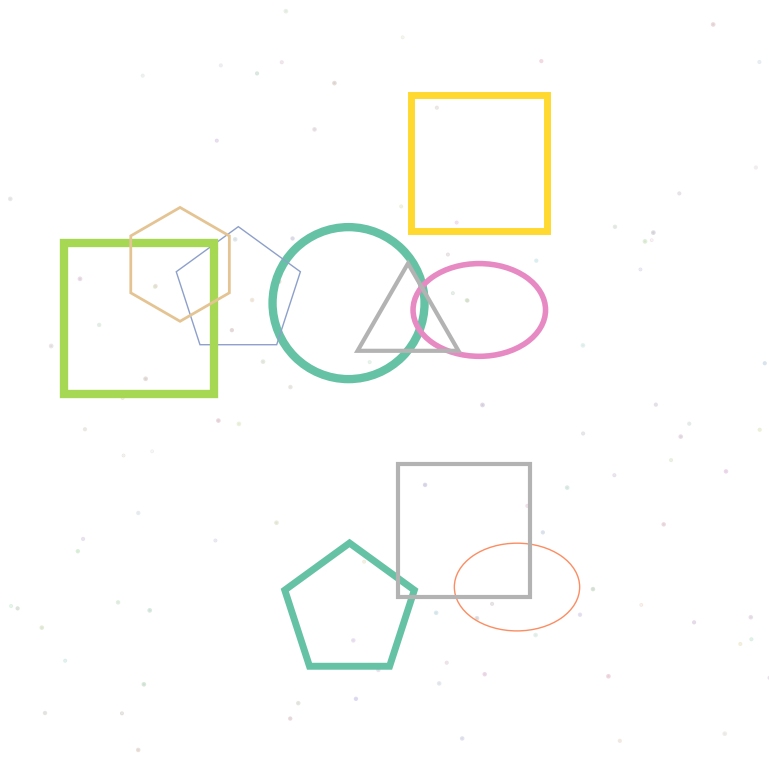[{"shape": "circle", "thickness": 3, "radius": 0.49, "center": [0.453, 0.606]}, {"shape": "pentagon", "thickness": 2.5, "radius": 0.44, "center": [0.454, 0.206]}, {"shape": "oval", "thickness": 0.5, "radius": 0.41, "center": [0.671, 0.238]}, {"shape": "pentagon", "thickness": 0.5, "radius": 0.42, "center": [0.31, 0.621]}, {"shape": "oval", "thickness": 2, "radius": 0.43, "center": [0.622, 0.597]}, {"shape": "square", "thickness": 3, "radius": 0.49, "center": [0.18, 0.586]}, {"shape": "square", "thickness": 2.5, "radius": 0.44, "center": [0.622, 0.788]}, {"shape": "hexagon", "thickness": 1, "radius": 0.37, "center": [0.234, 0.657]}, {"shape": "square", "thickness": 1.5, "radius": 0.43, "center": [0.603, 0.311]}, {"shape": "triangle", "thickness": 1.5, "radius": 0.38, "center": [0.53, 0.582]}]